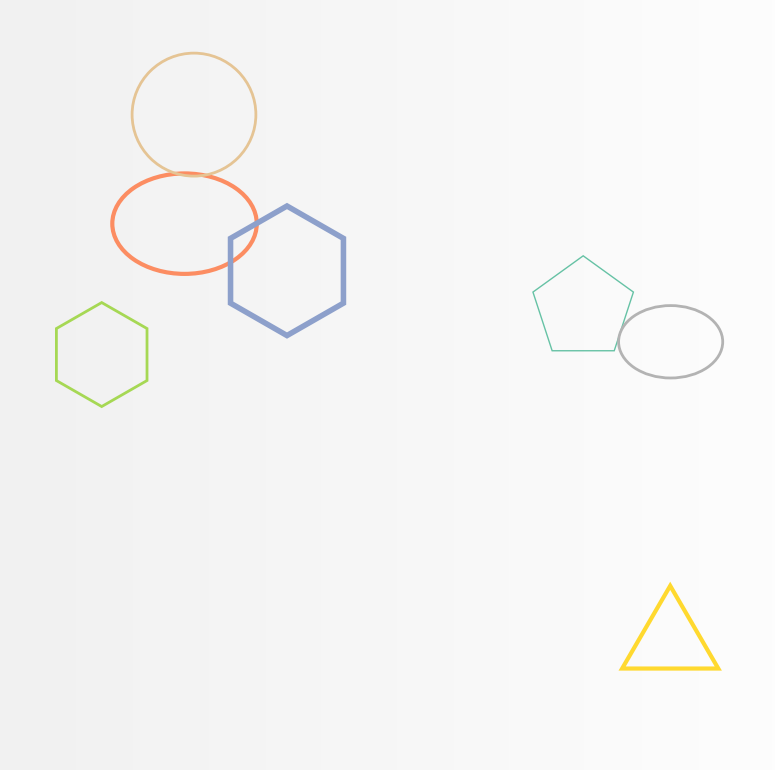[{"shape": "pentagon", "thickness": 0.5, "radius": 0.34, "center": [0.752, 0.6]}, {"shape": "oval", "thickness": 1.5, "radius": 0.47, "center": [0.238, 0.71]}, {"shape": "hexagon", "thickness": 2, "radius": 0.42, "center": [0.37, 0.648]}, {"shape": "hexagon", "thickness": 1, "radius": 0.34, "center": [0.131, 0.54]}, {"shape": "triangle", "thickness": 1.5, "radius": 0.36, "center": [0.865, 0.168]}, {"shape": "circle", "thickness": 1, "radius": 0.4, "center": [0.25, 0.851]}, {"shape": "oval", "thickness": 1, "radius": 0.34, "center": [0.865, 0.556]}]